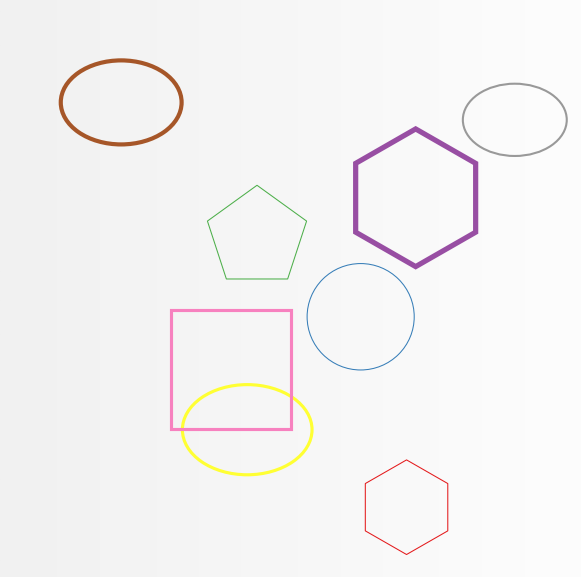[{"shape": "hexagon", "thickness": 0.5, "radius": 0.41, "center": [0.699, 0.121]}, {"shape": "circle", "thickness": 0.5, "radius": 0.46, "center": [0.62, 0.451]}, {"shape": "pentagon", "thickness": 0.5, "radius": 0.45, "center": [0.442, 0.589]}, {"shape": "hexagon", "thickness": 2.5, "radius": 0.6, "center": [0.715, 0.657]}, {"shape": "oval", "thickness": 1.5, "radius": 0.56, "center": [0.425, 0.255]}, {"shape": "oval", "thickness": 2, "radius": 0.52, "center": [0.208, 0.822]}, {"shape": "square", "thickness": 1.5, "radius": 0.52, "center": [0.398, 0.36]}, {"shape": "oval", "thickness": 1, "radius": 0.45, "center": [0.886, 0.792]}]